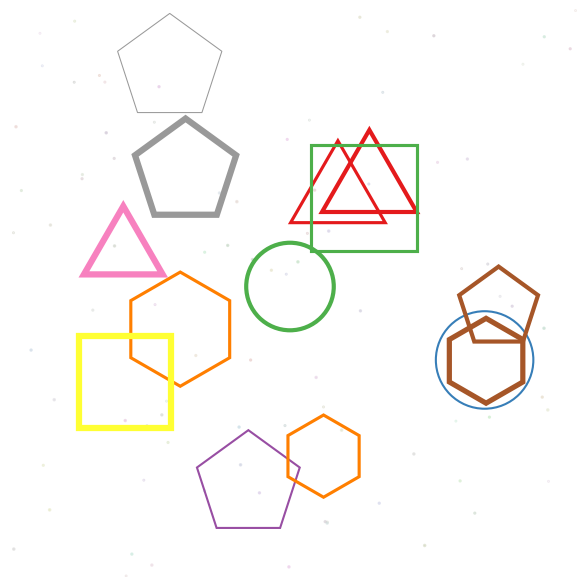[{"shape": "triangle", "thickness": 1.5, "radius": 0.47, "center": [0.585, 0.661]}, {"shape": "triangle", "thickness": 2, "radius": 0.47, "center": [0.64, 0.679]}, {"shape": "circle", "thickness": 1, "radius": 0.42, "center": [0.839, 0.376]}, {"shape": "square", "thickness": 1.5, "radius": 0.46, "center": [0.63, 0.656]}, {"shape": "circle", "thickness": 2, "radius": 0.38, "center": [0.502, 0.503]}, {"shape": "pentagon", "thickness": 1, "radius": 0.47, "center": [0.43, 0.161]}, {"shape": "hexagon", "thickness": 1.5, "radius": 0.49, "center": [0.312, 0.429]}, {"shape": "hexagon", "thickness": 1.5, "radius": 0.36, "center": [0.56, 0.209]}, {"shape": "square", "thickness": 3, "radius": 0.4, "center": [0.216, 0.337]}, {"shape": "hexagon", "thickness": 2.5, "radius": 0.37, "center": [0.842, 0.374]}, {"shape": "pentagon", "thickness": 2, "radius": 0.36, "center": [0.863, 0.466]}, {"shape": "triangle", "thickness": 3, "radius": 0.39, "center": [0.213, 0.563]}, {"shape": "pentagon", "thickness": 0.5, "radius": 0.47, "center": [0.294, 0.881]}, {"shape": "pentagon", "thickness": 3, "radius": 0.46, "center": [0.321, 0.702]}]